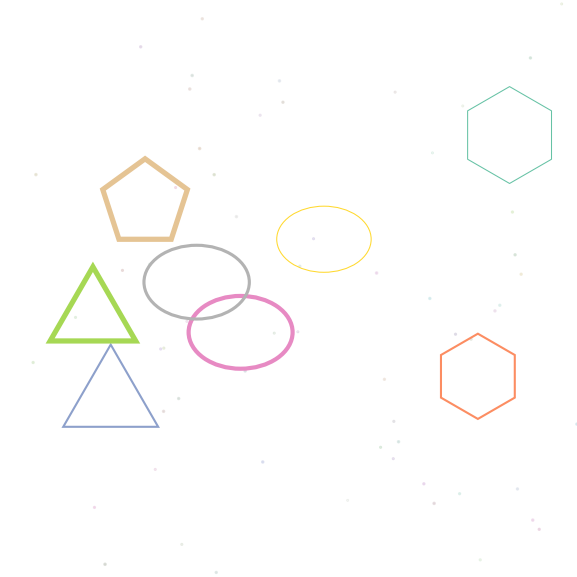[{"shape": "hexagon", "thickness": 0.5, "radius": 0.42, "center": [0.882, 0.765]}, {"shape": "hexagon", "thickness": 1, "radius": 0.37, "center": [0.827, 0.348]}, {"shape": "triangle", "thickness": 1, "radius": 0.47, "center": [0.192, 0.308]}, {"shape": "oval", "thickness": 2, "radius": 0.45, "center": [0.417, 0.424]}, {"shape": "triangle", "thickness": 2.5, "radius": 0.43, "center": [0.161, 0.452]}, {"shape": "oval", "thickness": 0.5, "radius": 0.41, "center": [0.561, 0.585]}, {"shape": "pentagon", "thickness": 2.5, "radius": 0.39, "center": [0.251, 0.647]}, {"shape": "oval", "thickness": 1.5, "radius": 0.46, "center": [0.341, 0.511]}]